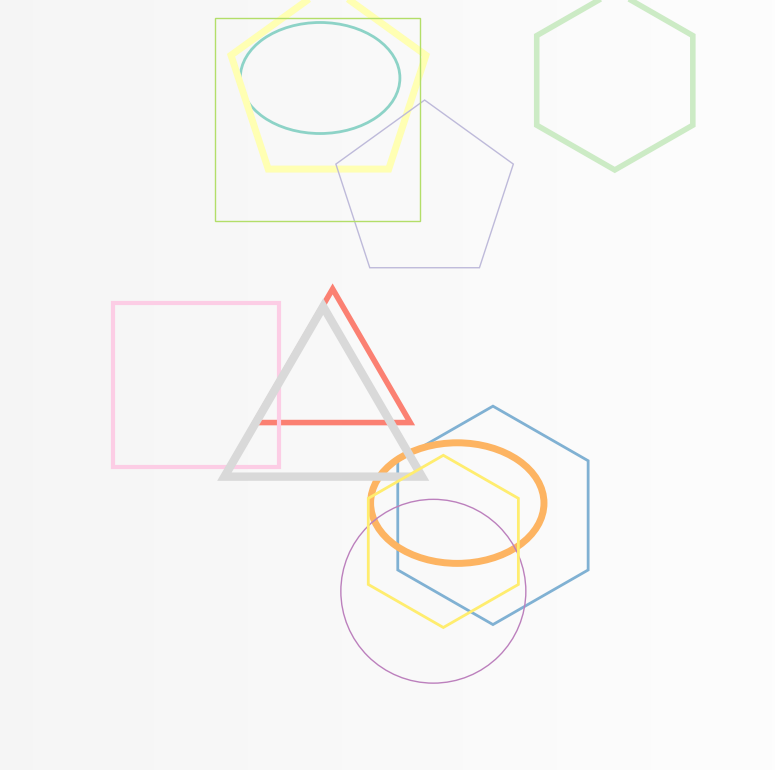[{"shape": "oval", "thickness": 1, "radius": 0.51, "center": [0.413, 0.899]}, {"shape": "pentagon", "thickness": 2.5, "radius": 0.66, "center": [0.424, 0.887]}, {"shape": "pentagon", "thickness": 0.5, "radius": 0.6, "center": [0.548, 0.75]}, {"shape": "triangle", "thickness": 2, "radius": 0.58, "center": [0.429, 0.509]}, {"shape": "hexagon", "thickness": 1, "radius": 0.71, "center": [0.636, 0.331]}, {"shape": "oval", "thickness": 2.5, "radius": 0.56, "center": [0.59, 0.347]}, {"shape": "square", "thickness": 0.5, "radius": 0.66, "center": [0.409, 0.845]}, {"shape": "square", "thickness": 1.5, "radius": 0.53, "center": [0.253, 0.5]}, {"shape": "triangle", "thickness": 3, "radius": 0.74, "center": [0.417, 0.455]}, {"shape": "circle", "thickness": 0.5, "radius": 0.6, "center": [0.559, 0.232]}, {"shape": "hexagon", "thickness": 2, "radius": 0.58, "center": [0.793, 0.896]}, {"shape": "hexagon", "thickness": 1, "radius": 0.56, "center": [0.572, 0.297]}]